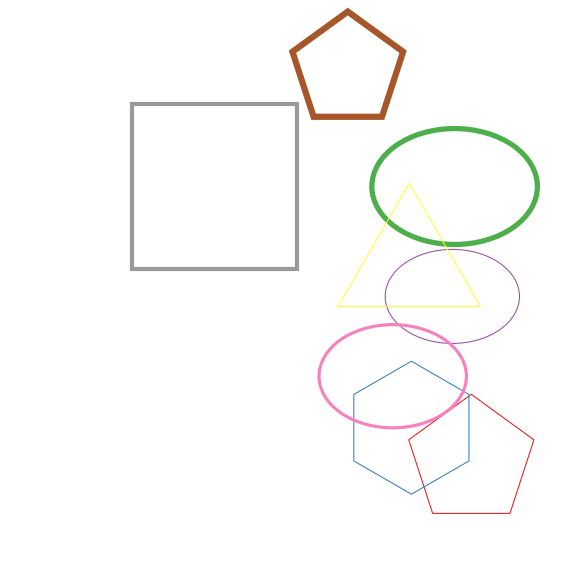[{"shape": "pentagon", "thickness": 0.5, "radius": 0.57, "center": [0.816, 0.202]}, {"shape": "hexagon", "thickness": 0.5, "radius": 0.58, "center": [0.712, 0.259]}, {"shape": "oval", "thickness": 2.5, "radius": 0.72, "center": [0.787, 0.676]}, {"shape": "oval", "thickness": 0.5, "radius": 0.58, "center": [0.783, 0.486]}, {"shape": "triangle", "thickness": 0.5, "radius": 0.71, "center": [0.709, 0.54]}, {"shape": "pentagon", "thickness": 3, "radius": 0.5, "center": [0.602, 0.878]}, {"shape": "oval", "thickness": 1.5, "radius": 0.64, "center": [0.68, 0.348]}, {"shape": "square", "thickness": 2, "radius": 0.72, "center": [0.371, 0.676]}]